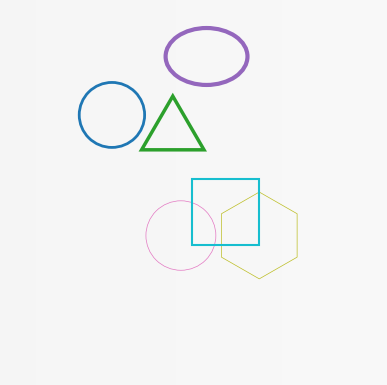[{"shape": "circle", "thickness": 2, "radius": 0.42, "center": [0.289, 0.701]}, {"shape": "triangle", "thickness": 2.5, "radius": 0.46, "center": [0.446, 0.657]}, {"shape": "oval", "thickness": 3, "radius": 0.53, "center": [0.533, 0.853]}, {"shape": "circle", "thickness": 0.5, "radius": 0.45, "center": [0.467, 0.388]}, {"shape": "hexagon", "thickness": 0.5, "radius": 0.56, "center": [0.669, 0.388]}, {"shape": "square", "thickness": 1.5, "radius": 0.43, "center": [0.583, 0.45]}]